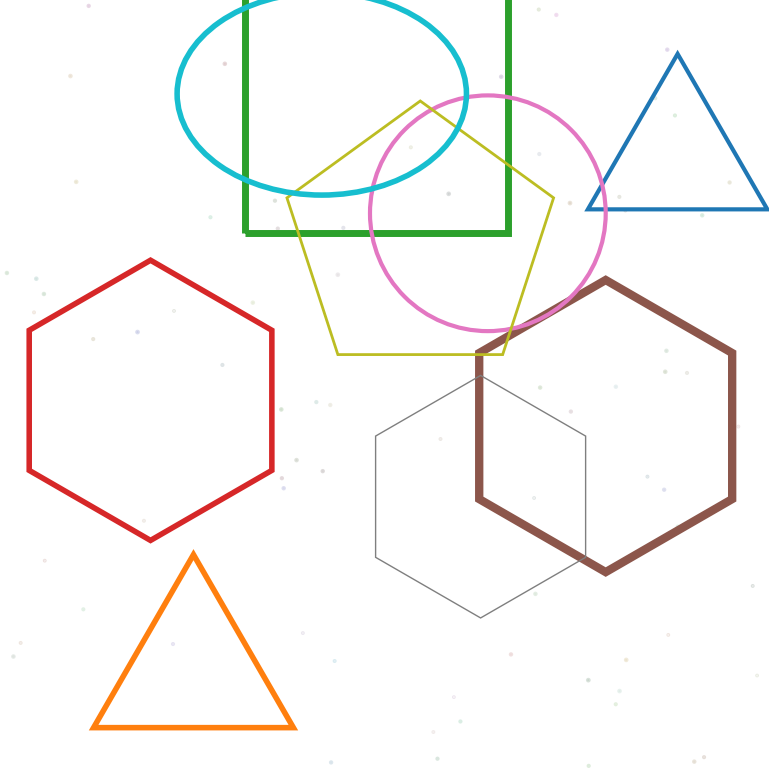[{"shape": "triangle", "thickness": 1.5, "radius": 0.67, "center": [0.88, 0.795]}, {"shape": "triangle", "thickness": 2, "radius": 0.75, "center": [0.251, 0.13]}, {"shape": "square", "thickness": 2.5, "radius": 0.85, "center": [0.489, 0.868]}, {"shape": "hexagon", "thickness": 2, "radius": 0.91, "center": [0.195, 0.48]}, {"shape": "hexagon", "thickness": 3, "radius": 0.95, "center": [0.787, 0.447]}, {"shape": "circle", "thickness": 1.5, "radius": 0.77, "center": [0.634, 0.723]}, {"shape": "hexagon", "thickness": 0.5, "radius": 0.79, "center": [0.624, 0.355]}, {"shape": "pentagon", "thickness": 1, "radius": 0.91, "center": [0.546, 0.687]}, {"shape": "oval", "thickness": 2, "radius": 0.94, "center": [0.418, 0.878]}]